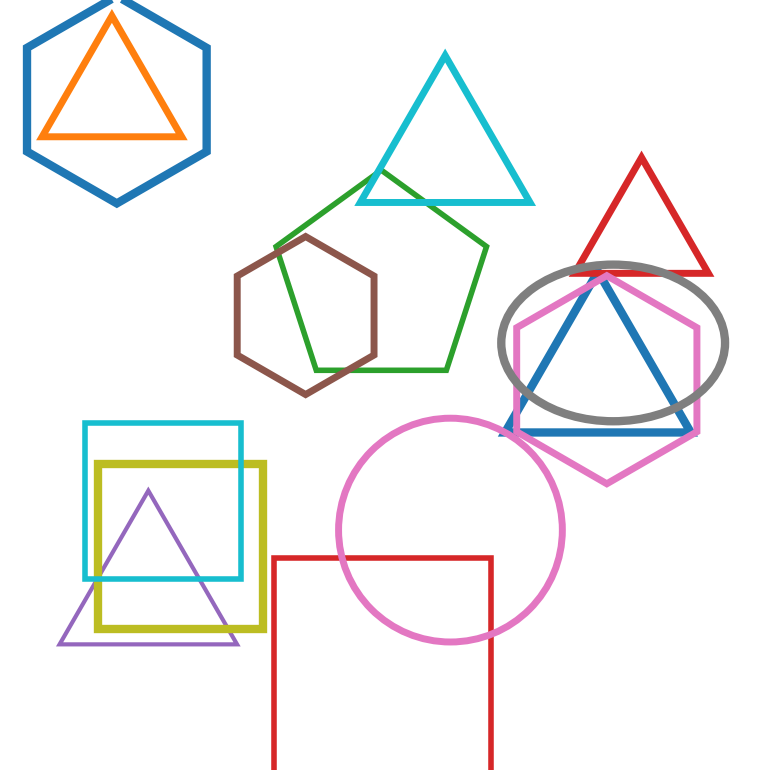[{"shape": "hexagon", "thickness": 3, "radius": 0.67, "center": [0.152, 0.871]}, {"shape": "triangle", "thickness": 3, "radius": 0.7, "center": [0.777, 0.508]}, {"shape": "triangle", "thickness": 2.5, "radius": 0.52, "center": [0.145, 0.875]}, {"shape": "pentagon", "thickness": 2, "radius": 0.72, "center": [0.495, 0.635]}, {"shape": "square", "thickness": 2, "radius": 0.71, "center": [0.497, 0.134]}, {"shape": "triangle", "thickness": 2.5, "radius": 0.5, "center": [0.833, 0.695]}, {"shape": "triangle", "thickness": 1.5, "radius": 0.67, "center": [0.193, 0.23]}, {"shape": "hexagon", "thickness": 2.5, "radius": 0.51, "center": [0.397, 0.59]}, {"shape": "hexagon", "thickness": 2.5, "radius": 0.68, "center": [0.788, 0.507]}, {"shape": "circle", "thickness": 2.5, "radius": 0.73, "center": [0.585, 0.312]}, {"shape": "oval", "thickness": 3, "radius": 0.73, "center": [0.796, 0.555]}, {"shape": "square", "thickness": 3, "radius": 0.53, "center": [0.234, 0.29]}, {"shape": "triangle", "thickness": 2.5, "radius": 0.64, "center": [0.578, 0.801]}, {"shape": "square", "thickness": 2, "radius": 0.51, "center": [0.212, 0.349]}]